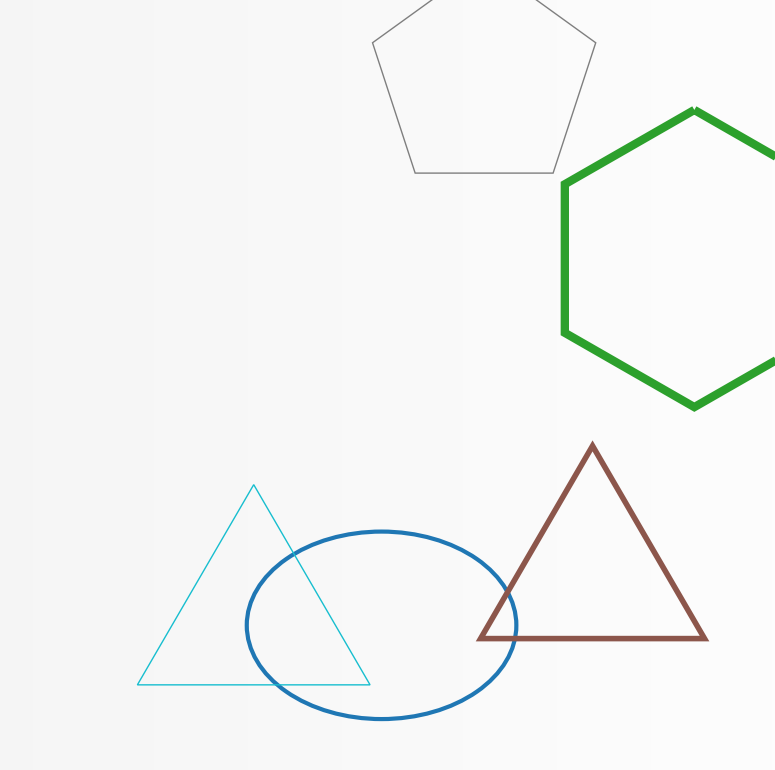[{"shape": "oval", "thickness": 1.5, "radius": 0.87, "center": [0.492, 0.188]}, {"shape": "hexagon", "thickness": 3, "radius": 0.96, "center": [0.896, 0.664]}, {"shape": "triangle", "thickness": 2, "radius": 0.83, "center": [0.765, 0.254]}, {"shape": "pentagon", "thickness": 0.5, "radius": 0.76, "center": [0.625, 0.898]}, {"shape": "triangle", "thickness": 0.5, "radius": 0.87, "center": [0.327, 0.197]}]